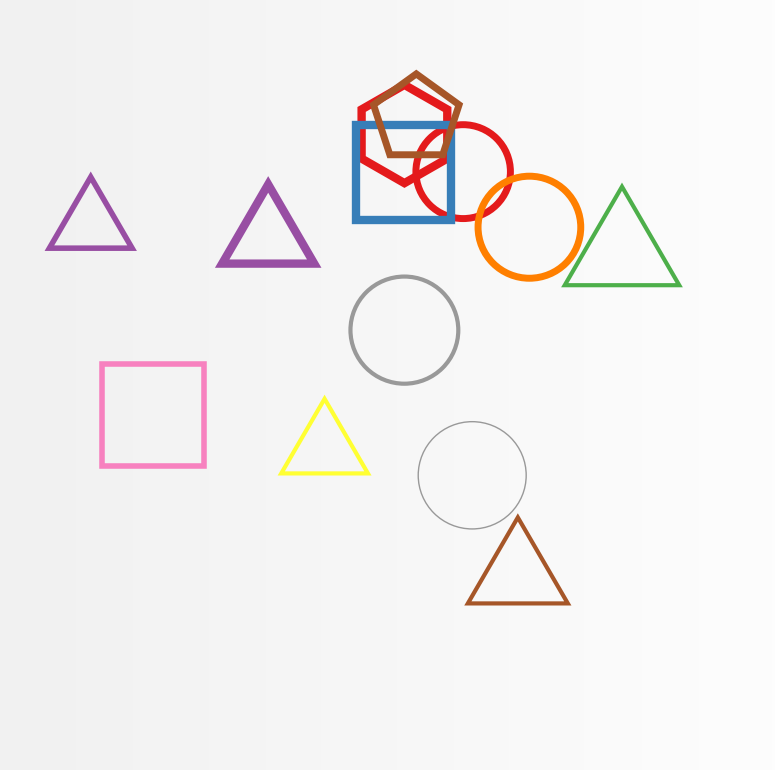[{"shape": "hexagon", "thickness": 3, "radius": 0.32, "center": [0.522, 0.826]}, {"shape": "circle", "thickness": 2.5, "radius": 0.3, "center": [0.598, 0.777]}, {"shape": "square", "thickness": 3, "radius": 0.31, "center": [0.521, 0.776]}, {"shape": "triangle", "thickness": 1.5, "radius": 0.43, "center": [0.803, 0.672]}, {"shape": "triangle", "thickness": 2, "radius": 0.31, "center": [0.117, 0.708]}, {"shape": "triangle", "thickness": 3, "radius": 0.34, "center": [0.346, 0.692]}, {"shape": "circle", "thickness": 2.5, "radius": 0.33, "center": [0.683, 0.705]}, {"shape": "triangle", "thickness": 1.5, "radius": 0.32, "center": [0.419, 0.417]}, {"shape": "triangle", "thickness": 1.5, "radius": 0.37, "center": [0.668, 0.254]}, {"shape": "pentagon", "thickness": 2.5, "radius": 0.29, "center": [0.537, 0.846]}, {"shape": "square", "thickness": 2, "radius": 0.33, "center": [0.198, 0.461]}, {"shape": "circle", "thickness": 1.5, "radius": 0.35, "center": [0.522, 0.571]}, {"shape": "circle", "thickness": 0.5, "radius": 0.35, "center": [0.609, 0.383]}]